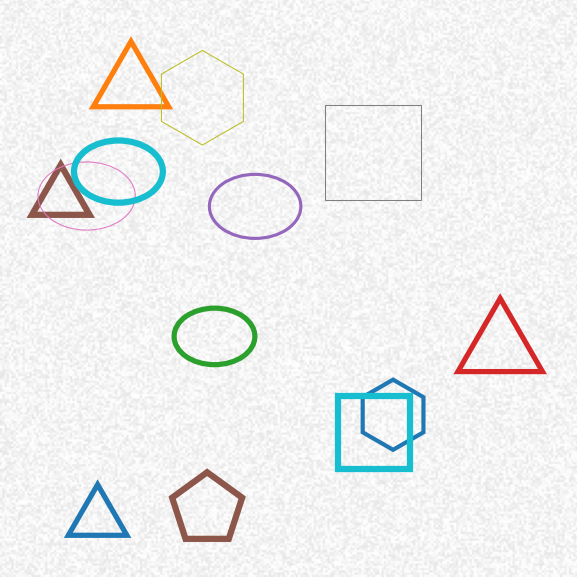[{"shape": "triangle", "thickness": 2.5, "radius": 0.29, "center": [0.169, 0.102]}, {"shape": "hexagon", "thickness": 2, "radius": 0.3, "center": [0.681, 0.281]}, {"shape": "triangle", "thickness": 2.5, "radius": 0.38, "center": [0.227, 0.852]}, {"shape": "oval", "thickness": 2.5, "radius": 0.35, "center": [0.371, 0.417]}, {"shape": "triangle", "thickness": 2.5, "radius": 0.42, "center": [0.866, 0.398]}, {"shape": "oval", "thickness": 1.5, "radius": 0.4, "center": [0.442, 0.642]}, {"shape": "triangle", "thickness": 3, "radius": 0.29, "center": [0.105, 0.656]}, {"shape": "pentagon", "thickness": 3, "radius": 0.32, "center": [0.359, 0.118]}, {"shape": "oval", "thickness": 0.5, "radius": 0.42, "center": [0.15, 0.66]}, {"shape": "square", "thickness": 0.5, "radius": 0.41, "center": [0.646, 0.735]}, {"shape": "hexagon", "thickness": 0.5, "radius": 0.41, "center": [0.351, 0.83]}, {"shape": "oval", "thickness": 3, "radius": 0.38, "center": [0.205, 0.702]}, {"shape": "square", "thickness": 3, "radius": 0.31, "center": [0.647, 0.25]}]